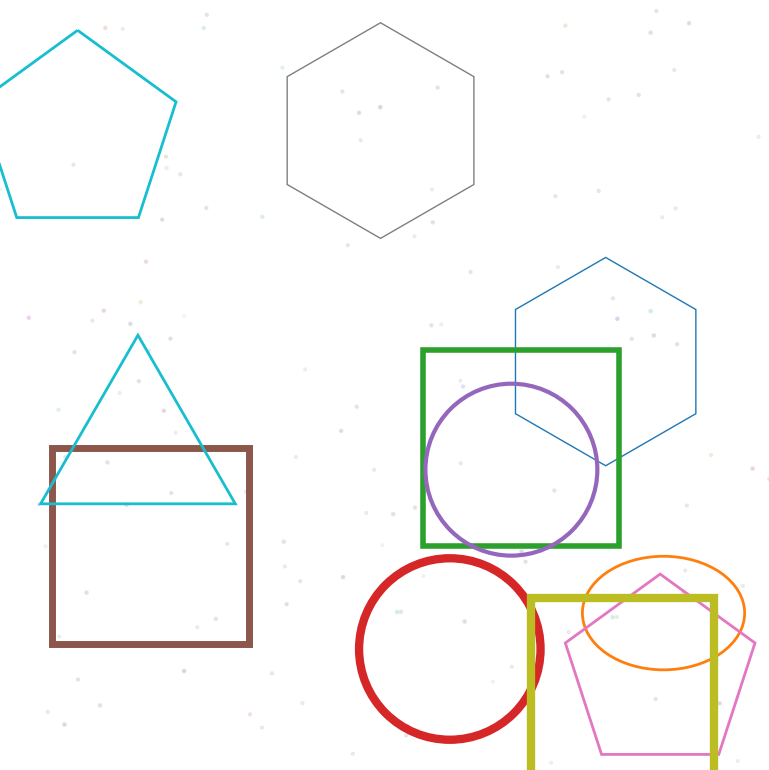[{"shape": "hexagon", "thickness": 0.5, "radius": 0.68, "center": [0.787, 0.53]}, {"shape": "oval", "thickness": 1, "radius": 0.53, "center": [0.862, 0.204]}, {"shape": "square", "thickness": 2, "radius": 0.64, "center": [0.677, 0.418]}, {"shape": "circle", "thickness": 3, "radius": 0.59, "center": [0.584, 0.157]}, {"shape": "circle", "thickness": 1.5, "radius": 0.56, "center": [0.664, 0.39]}, {"shape": "square", "thickness": 2.5, "radius": 0.64, "center": [0.196, 0.291]}, {"shape": "pentagon", "thickness": 1, "radius": 0.65, "center": [0.857, 0.125]}, {"shape": "hexagon", "thickness": 0.5, "radius": 0.7, "center": [0.494, 0.83]}, {"shape": "square", "thickness": 3, "radius": 0.59, "center": [0.808, 0.105]}, {"shape": "triangle", "thickness": 1, "radius": 0.73, "center": [0.179, 0.419]}, {"shape": "pentagon", "thickness": 1, "radius": 0.67, "center": [0.101, 0.826]}]